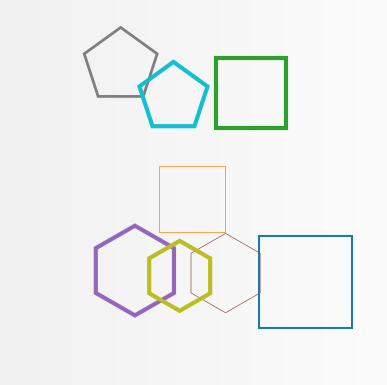[{"shape": "square", "thickness": 1.5, "radius": 0.6, "center": [0.788, 0.268]}, {"shape": "square", "thickness": 0.5, "radius": 0.43, "center": [0.496, 0.482]}, {"shape": "square", "thickness": 3, "radius": 0.45, "center": [0.648, 0.759]}, {"shape": "hexagon", "thickness": 3, "radius": 0.58, "center": [0.348, 0.297]}, {"shape": "hexagon", "thickness": 0.5, "radius": 0.52, "center": [0.582, 0.291]}, {"shape": "pentagon", "thickness": 2, "radius": 0.5, "center": [0.311, 0.83]}, {"shape": "hexagon", "thickness": 3, "radius": 0.45, "center": [0.464, 0.284]}, {"shape": "pentagon", "thickness": 3, "radius": 0.46, "center": [0.448, 0.747]}]